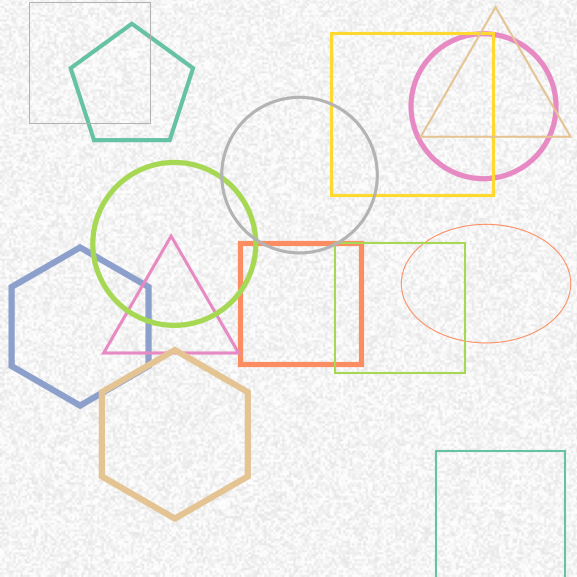[{"shape": "square", "thickness": 1, "radius": 0.56, "center": [0.867, 0.106]}, {"shape": "pentagon", "thickness": 2, "radius": 0.56, "center": [0.228, 0.847]}, {"shape": "square", "thickness": 2.5, "radius": 0.52, "center": [0.521, 0.474]}, {"shape": "oval", "thickness": 0.5, "radius": 0.73, "center": [0.842, 0.508]}, {"shape": "hexagon", "thickness": 3, "radius": 0.68, "center": [0.139, 0.434]}, {"shape": "triangle", "thickness": 1.5, "radius": 0.67, "center": [0.296, 0.455]}, {"shape": "circle", "thickness": 2.5, "radius": 0.63, "center": [0.837, 0.815]}, {"shape": "square", "thickness": 1, "radius": 0.56, "center": [0.693, 0.466]}, {"shape": "circle", "thickness": 2.5, "radius": 0.71, "center": [0.302, 0.577]}, {"shape": "square", "thickness": 1.5, "radius": 0.7, "center": [0.714, 0.802]}, {"shape": "triangle", "thickness": 1, "radius": 0.75, "center": [0.858, 0.837]}, {"shape": "hexagon", "thickness": 3, "radius": 0.73, "center": [0.303, 0.247]}, {"shape": "circle", "thickness": 1.5, "radius": 0.67, "center": [0.519, 0.696]}, {"shape": "square", "thickness": 0.5, "radius": 0.52, "center": [0.155, 0.891]}]